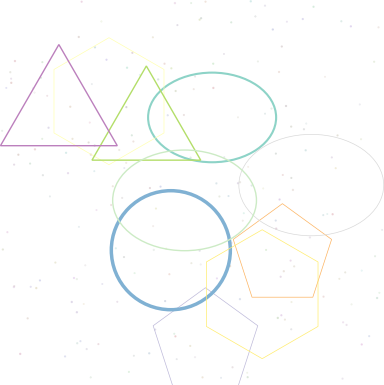[{"shape": "oval", "thickness": 1.5, "radius": 0.83, "center": [0.551, 0.695]}, {"shape": "hexagon", "thickness": 0.5, "radius": 0.82, "center": [0.283, 0.737]}, {"shape": "pentagon", "thickness": 0.5, "radius": 0.71, "center": [0.534, 0.11]}, {"shape": "circle", "thickness": 2.5, "radius": 0.77, "center": [0.444, 0.35]}, {"shape": "pentagon", "thickness": 0.5, "radius": 0.67, "center": [0.734, 0.337]}, {"shape": "triangle", "thickness": 1, "radius": 0.82, "center": [0.38, 0.666]}, {"shape": "oval", "thickness": 0.5, "radius": 0.94, "center": [0.809, 0.519]}, {"shape": "triangle", "thickness": 1, "radius": 0.88, "center": [0.153, 0.709]}, {"shape": "oval", "thickness": 1, "radius": 0.93, "center": [0.479, 0.48]}, {"shape": "hexagon", "thickness": 0.5, "radius": 0.84, "center": [0.681, 0.236]}]